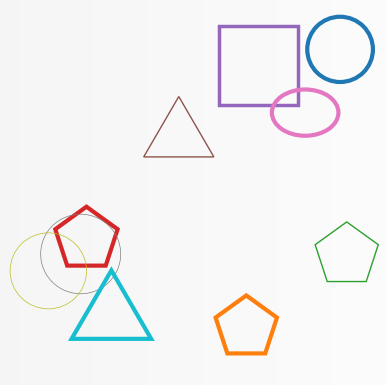[{"shape": "circle", "thickness": 3, "radius": 0.42, "center": [0.878, 0.872]}, {"shape": "pentagon", "thickness": 3, "radius": 0.42, "center": [0.636, 0.149]}, {"shape": "pentagon", "thickness": 1, "radius": 0.43, "center": [0.895, 0.338]}, {"shape": "pentagon", "thickness": 3, "radius": 0.42, "center": [0.223, 0.378]}, {"shape": "square", "thickness": 2.5, "radius": 0.51, "center": [0.667, 0.829]}, {"shape": "triangle", "thickness": 1, "radius": 0.52, "center": [0.461, 0.645]}, {"shape": "oval", "thickness": 3, "radius": 0.43, "center": [0.788, 0.707]}, {"shape": "circle", "thickness": 0.5, "radius": 0.52, "center": [0.208, 0.34]}, {"shape": "circle", "thickness": 0.5, "radius": 0.49, "center": [0.125, 0.296]}, {"shape": "triangle", "thickness": 3, "radius": 0.59, "center": [0.287, 0.179]}]